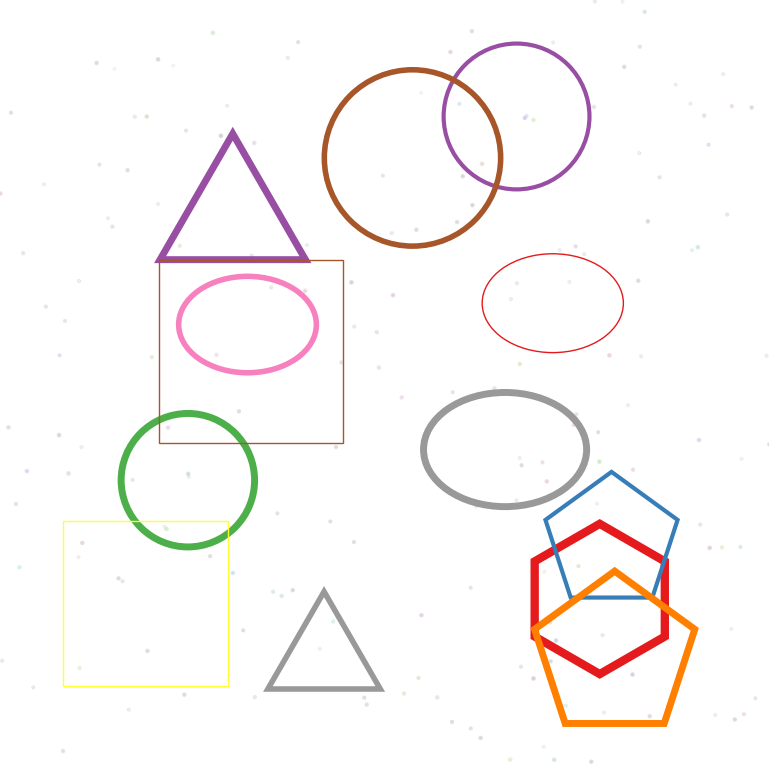[{"shape": "oval", "thickness": 0.5, "radius": 0.46, "center": [0.718, 0.606]}, {"shape": "hexagon", "thickness": 3, "radius": 0.49, "center": [0.779, 0.222]}, {"shape": "pentagon", "thickness": 1.5, "radius": 0.45, "center": [0.794, 0.297]}, {"shape": "circle", "thickness": 2.5, "radius": 0.43, "center": [0.244, 0.376]}, {"shape": "triangle", "thickness": 2.5, "radius": 0.55, "center": [0.302, 0.717]}, {"shape": "circle", "thickness": 1.5, "radius": 0.47, "center": [0.671, 0.849]}, {"shape": "pentagon", "thickness": 2.5, "radius": 0.55, "center": [0.798, 0.149]}, {"shape": "square", "thickness": 0.5, "radius": 0.53, "center": [0.189, 0.216]}, {"shape": "square", "thickness": 0.5, "radius": 0.59, "center": [0.326, 0.543]}, {"shape": "circle", "thickness": 2, "radius": 0.57, "center": [0.536, 0.795]}, {"shape": "oval", "thickness": 2, "radius": 0.45, "center": [0.321, 0.579]}, {"shape": "triangle", "thickness": 2, "radius": 0.42, "center": [0.421, 0.147]}, {"shape": "oval", "thickness": 2.5, "radius": 0.53, "center": [0.656, 0.416]}]